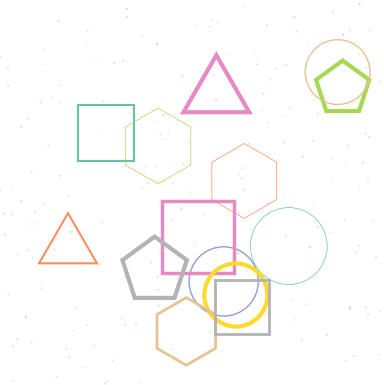[{"shape": "square", "thickness": 1.5, "radius": 0.36, "center": [0.274, 0.655]}, {"shape": "circle", "thickness": 0.5, "radius": 0.5, "center": [0.75, 0.361]}, {"shape": "hexagon", "thickness": 0.5, "radius": 0.49, "center": [0.634, 0.53]}, {"shape": "triangle", "thickness": 1.5, "radius": 0.43, "center": [0.177, 0.359]}, {"shape": "circle", "thickness": 1, "radius": 0.45, "center": [0.581, 0.269]}, {"shape": "triangle", "thickness": 3, "radius": 0.49, "center": [0.562, 0.758]}, {"shape": "square", "thickness": 2.5, "radius": 0.47, "center": [0.515, 0.384]}, {"shape": "hexagon", "thickness": 0.5, "radius": 0.49, "center": [0.41, 0.621]}, {"shape": "pentagon", "thickness": 3, "radius": 0.36, "center": [0.89, 0.77]}, {"shape": "circle", "thickness": 3, "radius": 0.41, "center": [0.613, 0.234]}, {"shape": "hexagon", "thickness": 2, "radius": 0.44, "center": [0.484, 0.139]}, {"shape": "circle", "thickness": 1, "radius": 0.42, "center": [0.877, 0.813]}, {"shape": "pentagon", "thickness": 3, "radius": 0.44, "center": [0.402, 0.297]}, {"shape": "square", "thickness": 2, "radius": 0.35, "center": [0.629, 0.203]}]